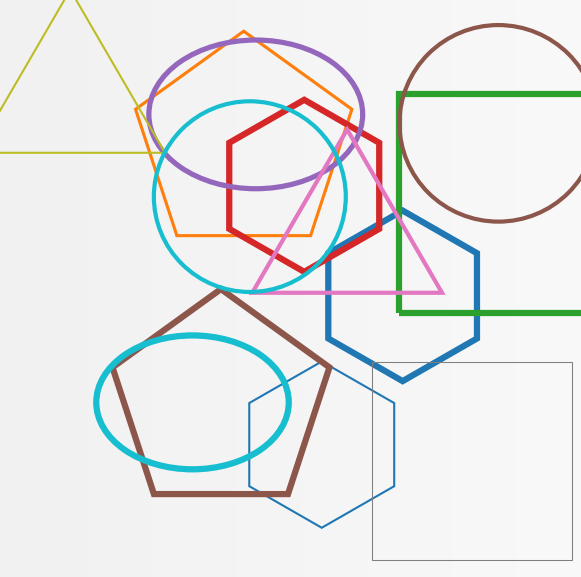[{"shape": "hexagon", "thickness": 1, "radius": 0.72, "center": [0.554, 0.229]}, {"shape": "hexagon", "thickness": 3, "radius": 0.74, "center": [0.693, 0.487]}, {"shape": "pentagon", "thickness": 1.5, "radius": 0.98, "center": [0.419, 0.749]}, {"shape": "square", "thickness": 3, "radius": 0.95, "center": [0.877, 0.647]}, {"shape": "hexagon", "thickness": 3, "radius": 0.74, "center": [0.523, 0.677]}, {"shape": "oval", "thickness": 2.5, "radius": 0.92, "center": [0.44, 0.801]}, {"shape": "circle", "thickness": 2, "radius": 0.85, "center": [0.857, 0.786]}, {"shape": "pentagon", "thickness": 3, "radius": 0.98, "center": [0.38, 0.302]}, {"shape": "triangle", "thickness": 2, "radius": 0.94, "center": [0.597, 0.586]}, {"shape": "square", "thickness": 0.5, "radius": 0.86, "center": [0.812, 0.201]}, {"shape": "triangle", "thickness": 1, "radius": 0.94, "center": [0.121, 0.829]}, {"shape": "oval", "thickness": 3, "radius": 0.83, "center": [0.331, 0.302]}, {"shape": "circle", "thickness": 2, "radius": 0.83, "center": [0.43, 0.659]}]